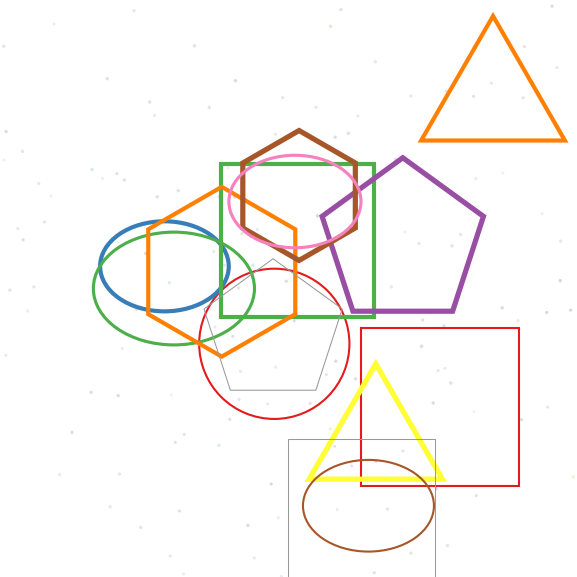[{"shape": "circle", "thickness": 1, "radius": 0.65, "center": [0.475, 0.404]}, {"shape": "square", "thickness": 1, "radius": 0.68, "center": [0.762, 0.295]}, {"shape": "oval", "thickness": 2, "radius": 0.56, "center": [0.285, 0.538]}, {"shape": "oval", "thickness": 1.5, "radius": 0.7, "center": [0.301, 0.5]}, {"shape": "square", "thickness": 2, "radius": 0.66, "center": [0.515, 0.583]}, {"shape": "pentagon", "thickness": 2.5, "radius": 0.73, "center": [0.697, 0.579]}, {"shape": "hexagon", "thickness": 2, "radius": 0.73, "center": [0.384, 0.529]}, {"shape": "triangle", "thickness": 2, "radius": 0.72, "center": [0.854, 0.828]}, {"shape": "triangle", "thickness": 2.5, "radius": 0.67, "center": [0.651, 0.236]}, {"shape": "oval", "thickness": 1, "radius": 0.57, "center": [0.638, 0.123]}, {"shape": "hexagon", "thickness": 2.5, "radius": 0.56, "center": [0.518, 0.661]}, {"shape": "oval", "thickness": 1.5, "radius": 0.57, "center": [0.511, 0.65]}, {"shape": "square", "thickness": 0.5, "radius": 0.64, "center": [0.626, 0.111]}, {"shape": "pentagon", "thickness": 0.5, "radius": 0.63, "center": [0.473, 0.425]}]